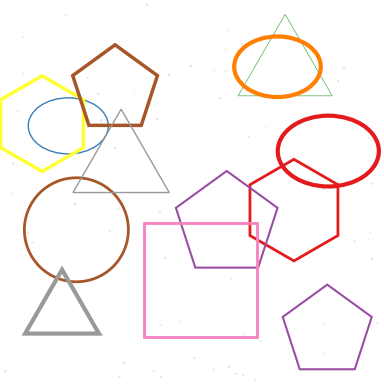[{"shape": "oval", "thickness": 3, "radius": 0.66, "center": [0.853, 0.608]}, {"shape": "hexagon", "thickness": 2, "radius": 0.66, "center": [0.763, 0.454]}, {"shape": "oval", "thickness": 1, "radius": 0.52, "center": [0.177, 0.673]}, {"shape": "triangle", "thickness": 0.5, "radius": 0.71, "center": [0.741, 0.822]}, {"shape": "pentagon", "thickness": 1.5, "radius": 0.61, "center": [0.85, 0.139]}, {"shape": "pentagon", "thickness": 1.5, "radius": 0.69, "center": [0.589, 0.417]}, {"shape": "oval", "thickness": 3, "radius": 0.56, "center": [0.721, 0.827]}, {"shape": "hexagon", "thickness": 2.5, "radius": 0.62, "center": [0.109, 0.679]}, {"shape": "pentagon", "thickness": 2.5, "radius": 0.58, "center": [0.299, 0.768]}, {"shape": "circle", "thickness": 2, "radius": 0.68, "center": [0.198, 0.403]}, {"shape": "square", "thickness": 2, "radius": 0.74, "center": [0.521, 0.273]}, {"shape": "triangle", "thickness": 1, "radius": 0.72, "center": [0.315, 0.572]}, {"shape": "triangle", "thickness": 3, "radius": 0.55, "center": [0.161, 0.189]}]